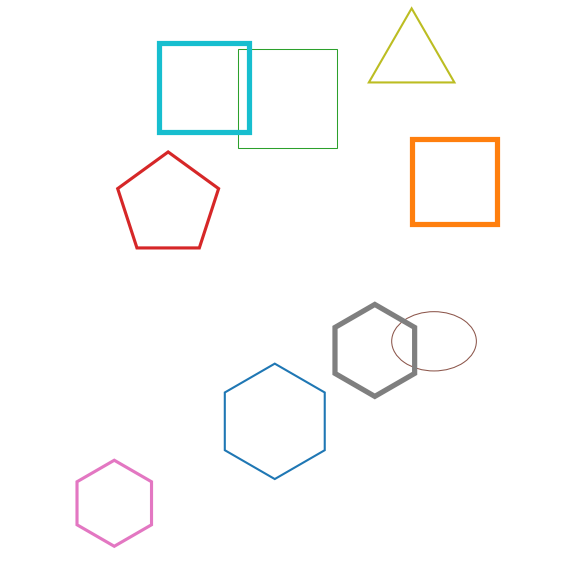[{"shape": "hexagon", "thickness": 1, "radius": 0.5, "center": [0.476, 0.27]}, {"shape": "square", "thickness": 2.5, "radius": 0.37, "center": [0.788, 0.685]}, {"shape": "square", "thickness": 0.5, "radius": 0.43, "center": [0.498, 0.828]}, {"shape": "pentagon", "thickness": 1.5, "radius": 0.46, "center": [0.291, 0.644]}, {"shape": "oval", "thickness": 0.5, "radius": 0.37, "center": [0.752, 0.408]}, {"shape": "hexagon", "thickness": 1.5, "radius": 0.37, "center": [0.198, 0.128]}, {"shape": "hexagon", "thickness": 2.5, "radius": 0.4, "center": [0.649, 0.392]}, {"shape": "triangle", "thickness": 1, "radius": 0.43, "center": [0.713, 0.899]}, {"shape": "square", "thickness": 2.5, "radius": 0.39, "center": [0.353, 0.847]}]